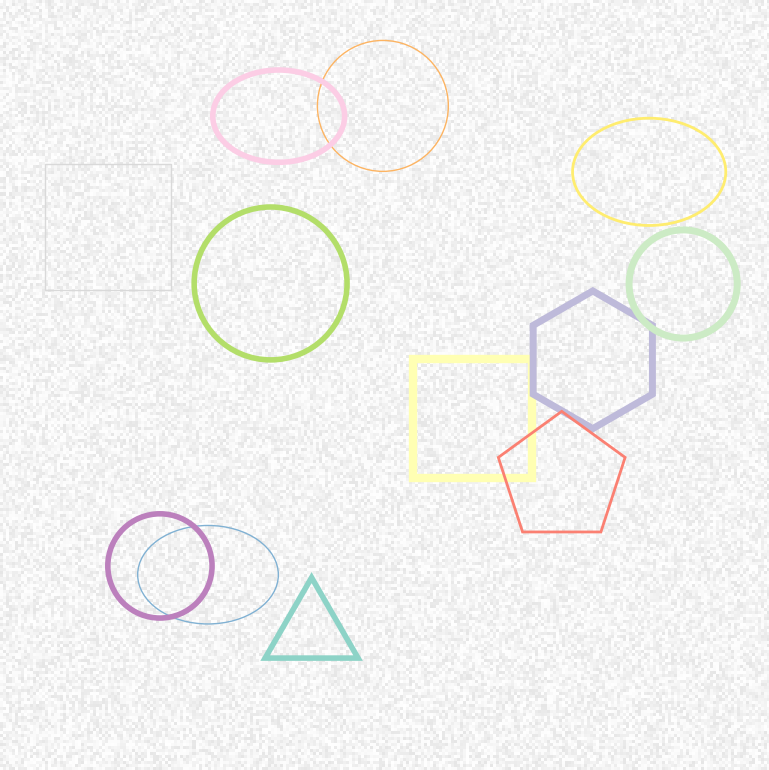[{"shape": "triangle", "thickness": 2, "radius": 0.35, "center": [0.405, 0.18]}, {"shape": "square", "thickness": 3, "radius": 0.39, "center": [0.614, 0.456]}, {"shape": "hexagon", "thickness": 2.5, "radius": 0.45, "center": [0.77, 0.533]}, {"shape": "pentagon", "thickness": 1, "radius": 0.43, "center": [0.73, 0.379]}, {"shape": "oval", "thickness": 0.5, "radius": 0.46, "center": [0.27, 0.254]}, {"shape": "circle", "thickness": 0.5, "radius": 0.43, "center": [0.497, 0.862]}, {"shape": "circle", "thickness": 2, "radius": 0.5, "center": [0.351, 0.632]}, {"shape": "oval", "thickness": 2, "radius": 0.43, "center": [0.362, 0.849]}, {"shape": "square", "thickness": 0.5, "radius": 0.41, "center": [0.14, 0.705]}, {"shape": "circle", "thickness": 2, "radius": 0.34, "center": [0.208, 0.265]}, {"shape": "circle", "thickness": 2.5, "radius": 0.35, "center": [0.887, 0.631]}, {"shape": "oval", "thickness": 1, "radius": 0.5, "center": [0.843, 0.777]}]